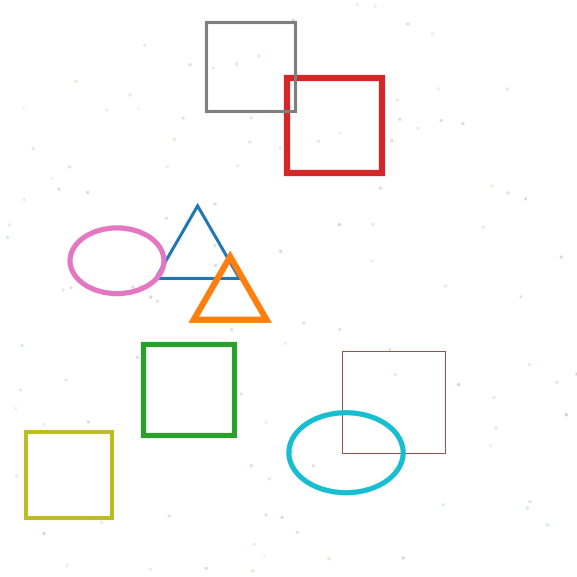[{"shape": "triangle", "thickness": 1.5, "radius": 0.42, "center": [0.342, 0.559]}, {"shape": "triangle", "thickness": 3, "radius": 0.36, "center": [0.399, 0.482]}, {"shape": "square", "thickness": 2.5, "radius": 0.39, "center": [0.327, 0.325]}, {"shape": "square", "thickness": 3, "radius": 0.41, "center": [0.579, 0.781]}, {"shape": "square", "thickness": 0.5, "radius": 0.45, "center": [0.681, 0.303]}, {"shape": "oval", "thickness": 2.5, "radius": 0.41, "center": [0.203, 0.548]}, {"shape": "square", "thickness": 1.5, "radius": 0.38, "center": [0.433, 0.883]}, {"shape": "square", "thickness": 2, "radius": 0.37, "center": [0.12, 0.177]}, {"shape": "oval", "thickness": 2.5, "radius": 0.49, "center": [0.599, 0.215]}]